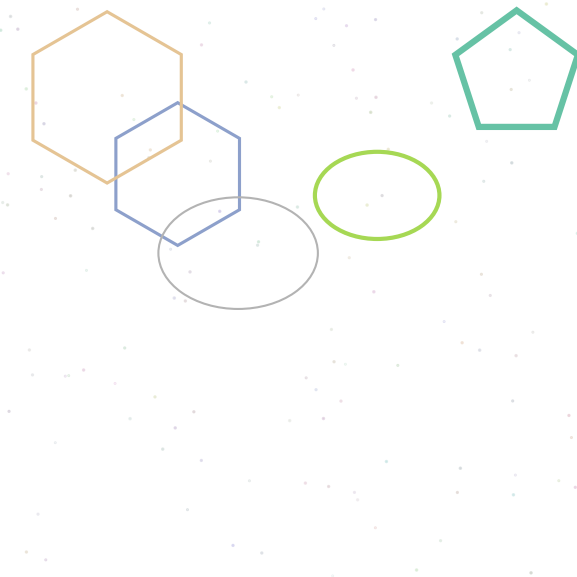[{"shape": "pentagon", "thickness": 3, "radius": 0.56, "center": [0.895, 0.87]}, {"shape": "hexagon", "thickness": 1.5, "radius": 0.62, "center": [0.308, 0.698]}, {"shape": "oval", "thickness": 2, "radius": 0.54, "center": [0.653, 0.661]}, {"shape": "hexagon", "thickness": 1.5, "radius": 0.74, "center": [0.185, 0.831]}, {"shape": "oval", "thickness": 1, "radius": 0.69, "center": [0.412, 0.561]}]